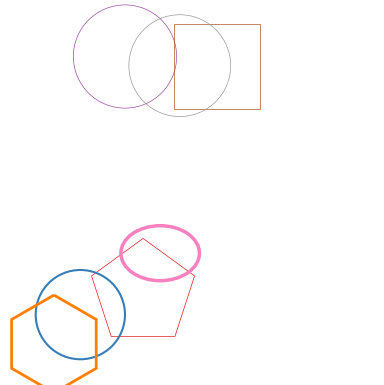[{"shape": "pentagon", "thickness": 0.5, "radius": 0.7, "center": [0.372, 0.24]}, {"shape": "circle", "thickness": 1.5, "radius": 0.58, "center": [0.209, 0.183]}, {"shape": "circle", "thickness": 0.5, "radius": 0.67, "center": [0.325, 0.853]}, {"shape": "hexagon", "thickness": 2, "radius": 0.63, "center": [0.14, 0.107]}, {"shape": "square", "thickness": 0.5, "radius": 0.55, "center": [0.564, 0.827]}, {"shape": "oval", "thickness": 2.5, "radius": 0.51, "center": [0.416, 0.342]}, {"shape": "circle", "thickness": 0.5, "radius": 0.66, "center": [0.467, 0.83]}]